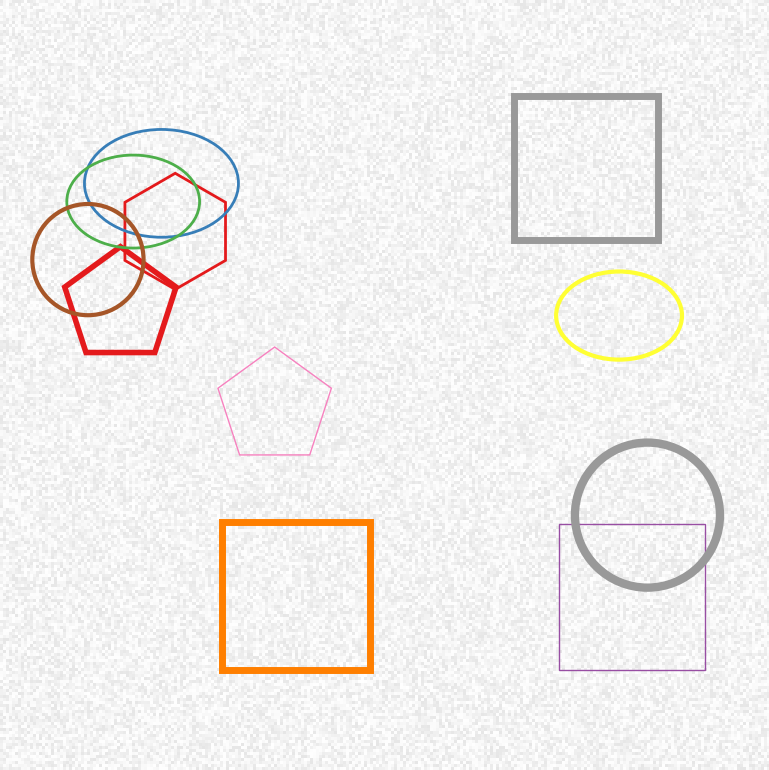[{"shape": "pentagon", "thickness": 2, "radius": 0.38, "center": [0.156, 0.604]}, {"shape": "hexagon", "thickness": 1, "radius": 0.38, "center": [0.228, 0.7]}, {"shape": "oval", "thickness": 1, "radius": 0.5, "center": [0.21, 0.762]}, {"shape": "oval", "thickness": 1, "radius": 0.43, "center": [0.173, 0.738]}, {"shape": "square", "thickness": 0.5, "radius": 0.47, "center": [0.82, 0.225]}, {"shape": "square", "thickness": 2.5, "radius": 0.48, "center": [0.384, 0.226]}, {"shape": "oval", "thickness": 1.5, "radius": 0.41, "center": [0.804, 0.59]}, {"shape": "circle", "thickness": 1.5, "radius": 0.36, "center": [0.114, 0.663]}, {"shape": "pentagon", "thickness": 0.5, "radius": 0.39, "center": [0.357, 0.472]}, {"shape": "square", "thickness": 2.5, "radius": 0.47, "center": [0.761, 0.782]}, {"shape": "circle", "thickness": 3, "radius": 0.47, "center": [0.841, 0.331]}]